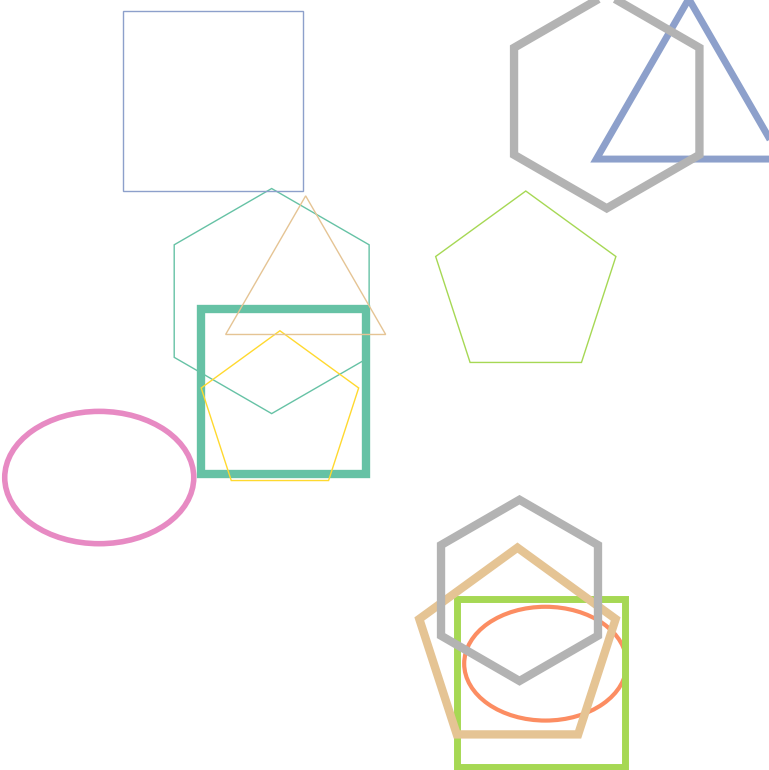[{"shape": "hexagon", "thickness": 0.5, "radius": 0.73, "center": [0.353, 0.609]}, {"shape": "square", "thickness": 3, "radius": 0.54, "center": [0.369, 0.491]}, {"shape": "oval", "thickness": 1.5, "radius": 0.53, "center": [0.708, 0.138]}, {"shape": "square", "thickness": 0.5, "radius": 0.59, "center": [0.277, 0.869]}, {"shape": "triangle", "thickness": 2.5, "radius": 0.69, "center": [0.895, 0.863]}, {"shape": "oval", "thickness": 2, "radius": 0.61, "center": [0.129, 0.38]}, {"shape": "square", "thickness": 2.5, "radius": 0.54, "center": [0.703, 0.113]}, {"shape": "pentagon", "thickness": 0.5, "radius": 0.62, "center": [0.683, 0.629]}, {"shape": "pentagon", "thickness": 0.5, "radius": 0.54, "center": [0.364, 0.463]}, {"shape": "triangle", "thickness": 0.5, "radius": 0.6, "center": [0.397, 0.626]}, {"shape": "pentagon", "thickness": 3, "radius": 0.67, "center": [0.672, 0.155]}, {"shape": "hexagon", "thickness": 3, "radius": 0.59, "center": [0.675, 0.233]}, {"shape": "hexagon", "thickness": 3, "radius": 0.7, "center": [0.788, 0.868]}]